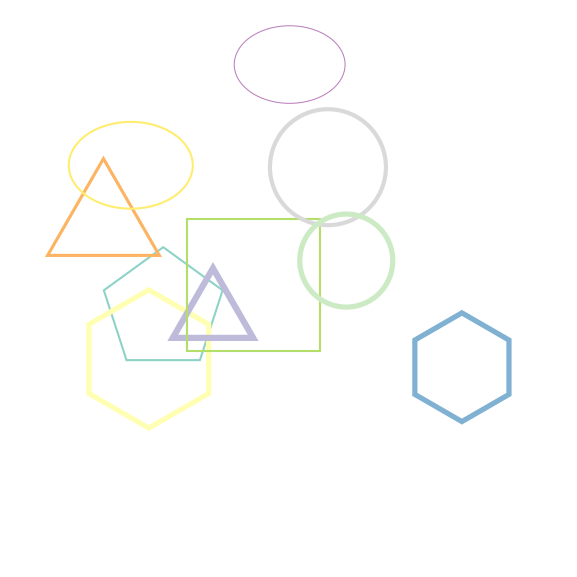[{"shape": "pentagon", "thickness": 1, "radius": 0.54, "center": [0.283, 0.463]}, {"shape": "hexagon", "thickness": 2.5, "radius": 0.6, "center": [0.258, 0.378]}, {"shape": "triangle", "thickness": 3, "radius": 0.4, "center": [0.369, 0.454]}, {"shape": "hexagon", "thickness": 2.5, "radius": 0.47, "center": [0.8, 0.363]}, {"shape": "triangle", "thickness": 1.5, "radius": 0.56, "center": [0.179, 0.613]}, {"shape": "square", "thickness": 1, "radius": 0.57, "center": [0.439, 0.506]}, {"shape": "circle", "thickness": 2, "radius": 0.5, "center": [0.568, 0.71]}, {"shape": "oval", "thickness": 0.5, "radius": 0.48, "center": [0.502, 0.887]}, {"shape": "circle", "thickness": 2.5, "radius": 0.4, "center": [0.6, 0.548]}, {"shape": "oval", "thickness": 1, "radius": 0.54, "center": [0.226, 0.713]}]